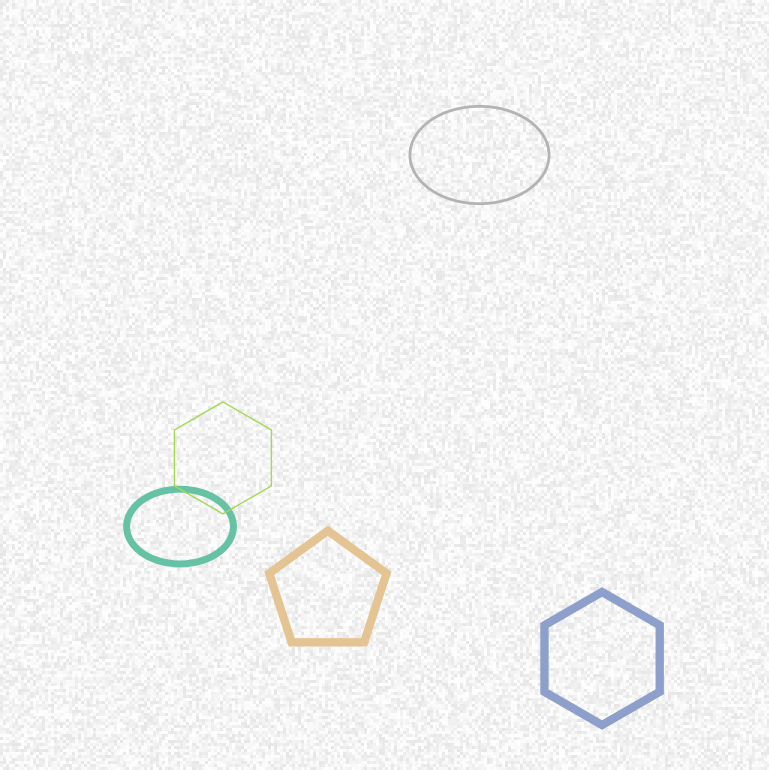[{"shape": "oval", "thickness": 2.5, "radius": 0.35, "center": [0.234, 0.316]}, {"shape": "hexagon", "thickness": 3, "radius": 0.43, "center": [0.782, 0.145]}, {"shape": "hexagon", "thickness": 0.5, "radius": 0.36, "center": [0.289, 0.405]}, {"shape": "pentagon", "thickness": 3, "radius": 0.4, "center": [0.426, 0.231]}, {"shape": "oval", "thickness": 1, "radius": 0.45, "center": [0.623, 0.799]}]